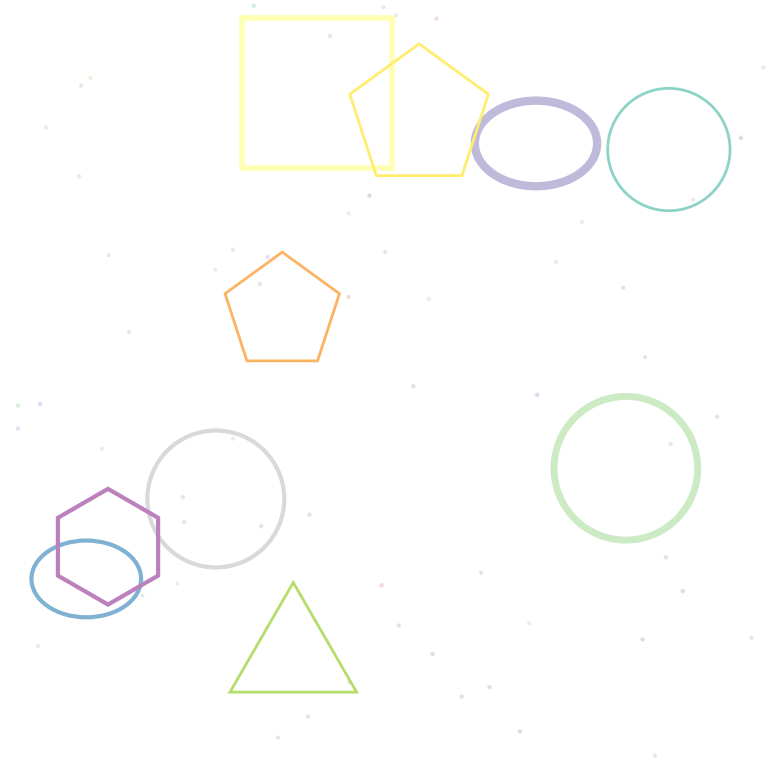[{"shape": "circle", "thickness": 1, "radius": 0.4, "center": [0.869, 0.806]}, {"shape": "square", "thickness": 2, "radius": 0.49, "center": [0.412, 0.879]}, {"shape": "oval", "thickness": 3, "radius": 0.4, "center": [0.696, 0.814]}, {"shape": "oval", "thickness": 1.5, "radius": 0.36, "center": [0.112, 0.248]}, {"shape": "pentagon", "thickness": 1, "radius": 0.39, "center": [0.367, 0.594]}, {"shape": "triangle", "thickness": 1, "radius": 0.47, "center": [0.381, 0.149]}, {"shape": "circle", "thickness": 1.5, "radius": 0.44, "center": [0.28, 0.352]}, {"shape": "hexagon", "thickness": 1.5, "radius": 0.38, "center": [0.14, 0.29]}, {"shape": "circle", "thickness": 2.5, "radius": 0.47, "center": [0.813, 0.392]}, {"shape": "pentagon", "thickness": 1, "radius": 0.47, "center": [0.544, 0.848]}]